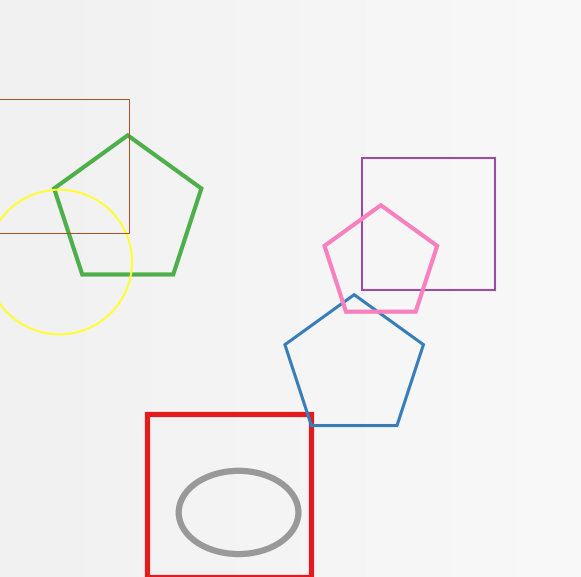[{"shape": "square", "thickness": 2.5, "radius": 0.7, "center": [0.394, 0.14]}, {"shape": "pentagon", "thickness": 1.5, "radius": 0.63, "center": [0.609, 0.364]}, {"shape": "pentagon", "thickness": 2, "radius": 0.67, "center": [0.22, 0.632]}, {"shape": "square", "thickness": 1, "radius": 0.57, "center": [0.737, 0.612]}, {"shape": "circle", "thickness": 1, "radius": 0.63, "center": [0.102, 0.545]}, {"shape": "square", "thickness": 0.5, "radius": 0.58, "center": [0.106, 0.712]}, {"shape": "pentagon", "thickness": 2, "radius": 0.51, "center": [0.655, 0.542]}, {"shape": "oval", "thickness": 3, "radius": 0.51, "center": [0.41, 0.112]}]